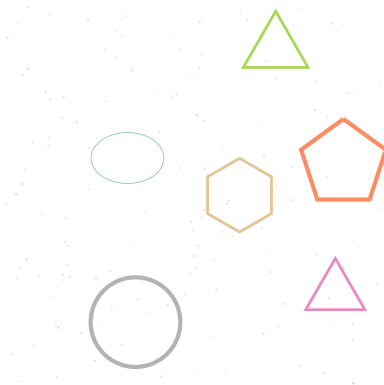[{"shape": "oval", "thickness": 0.5, "radius": 0.47, "center": [0.331, 0.589]}, {"shape": "pentagon", "thickness": 3, "radius": 0.58, "center": [0.892, 0.575]}, {"shape": "triangle", "thickness": 2, "radius": 0.44, "center": [0.871, 0.24]}, {"shape": "triangle", "thickness": 2, "radius": 0.49, "center": [0.716, 0.873]}, {"shape": "hexagon", "thickness": 2, "radius": 0.48, "center": [0.622, 0.493]}, {"shape": "circle", "thickness": 3, "radius": 0.58, "center": [0.352, 0.163]}]